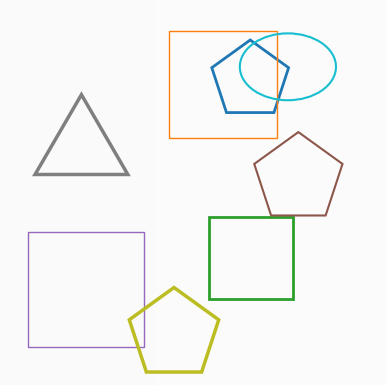[{"shape": "pentagon", "thickness": 2, "radius": 0.52, "center": [0.646, 0.792]}, {"shape": "square", "thickness": 1, "radius": 0.69, "center": [0.575, 0.78]}, {"shape": "square", "thickness": 2, "radius": 0.54, "center": [0.648, 0.33]}, {"shape": "square", "thickness": 1, "radius": 0.75, "center": [0.222, 0.247]}, {"shape": "pentagon", "thickness": 1.5, "radius": 0.6, "center": [0.77, 0.537]}, {"shape": "triangle", "thickness": 2.5, "radius": 0.69, "center": [0.21, 0.616]}, {"shape": "pentagon", "thickness": 2.5, "radius": 0.61, "center": [0.449, 0.132]}, {"shape": "oval", "thickness": 1.5, "radius": 0.62, "center": [0.743, 0.826]}]